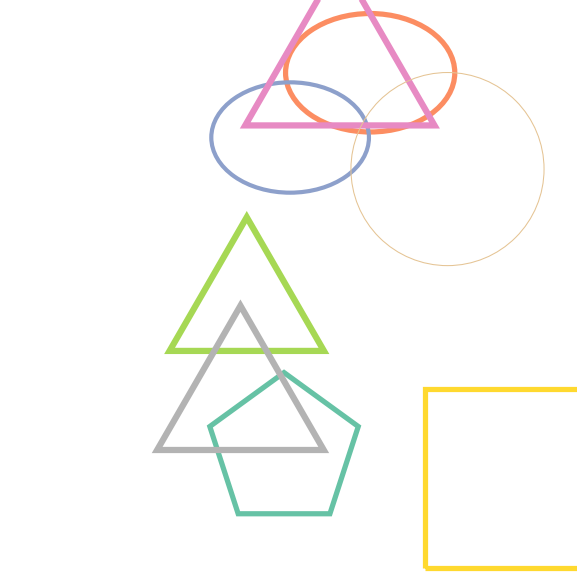[{"shape": "pentagon", "thickness": 2.5, "radius": 0.68, "center": [0.492, 0.219]}, {"shape": "oval", "thickness": 2.5, "radius": 0.73, "center": [0.641, 0.873]}, {"shape": "oval", "thickness": 2, "radius": 0.68, "center": [0.502, 0.761]}, {"shape": "triangle", "thickness": 3, "radius": 0.95, "center": [0.588, 0.877]}, {"shape": "triangle", "thickness": 3, "radius": 0.77, "center": [0.427, 0.469]}, {"shape": "square", "thickness": 2.5, "radius": 0.78, "center": [0.891, 0.171]}, {"shape": "circle", "thickness": 0.5, "radius": 0.84, "center": [0.775, 0.706]}, {"shape": "triangle", "thickness": 3, "radius": 0.83, "center": [0.416, 0.303]}]